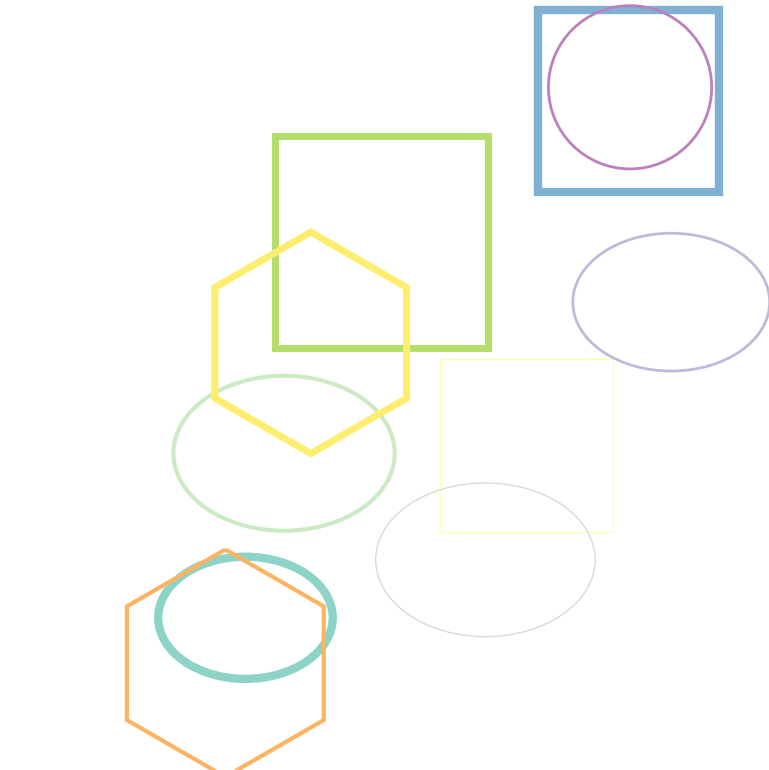[{"shape": "oval", "thickness": 3, "radius": 0.57, "center": [0.319, 0.198]}, {"shape": "square", "thickness": 0.5, "radius": 0.56, "center": [0.684, 0.421]}, {"shape": "oval", "thickness": 1, "radius": 0.64, "center": [0.872, 0.608]}, {"shape": "square", "thickness": 3, "radius": 0.59, "center": [0.816, 0.868]}, {"shape": "hexagon", "thickness": 1.5, "radius": 0.74, "center": [0.293, 0.139]}, {"shape": "square", "thickness": 2.5, "radius": 0.69, "center": [0.495, 0.685]}, {"shape": "oval", "thickness": 0.5, "radius": 0.71, "center": [0.63, 0.273]}, {"shape": "circle", "thickness": 1, "radius": 0.53, "center": [0.818, 0.887]}, {"shape": "oval", "thickness": 1.5, "radius": 0.72, "center": [0.369, 0.411]}, {"shape": "hexagon", "thickness": 2.5, "radius": 0.72, "center": [0.404, 0.555]}]